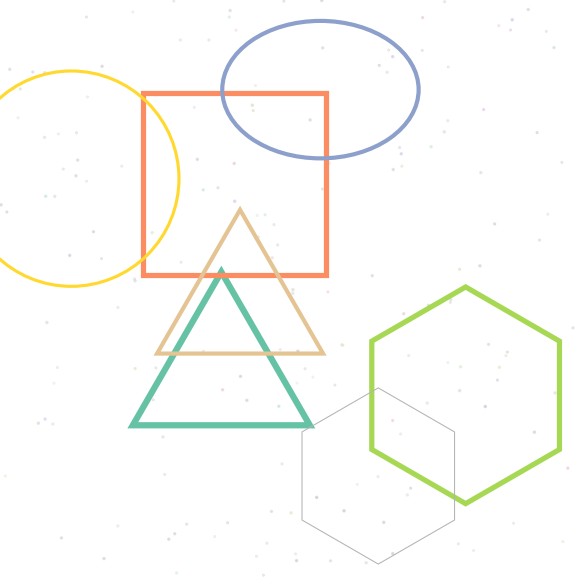[{"shape": "triangle", "thickness": 3, "radius": 0.88, "center": [0.383, 0.351]}, {"shape": "square", "thickness": 2.5, "radius": 0.79, "center": [0.406, 0.681]}, {"shape": "oval", "thickness": 2, "radius": 0.85, "center": [0.555, 0.844]}, {"shape": "hexagon", "thickness": 2.5, "radius": 0.94, "center": [0.806, 0.315]}, {"shape": "circle", "thickness": 1.5, "radius": 0.93, "center": [0.123, 0.69]}, {"shape": "triangle", "thickness": 2, "radius": 0.83, "center": [0.416, 0.47]}, {"shape": "hexagon", "thickness": 0.5, "radius": 0.76, "center": [0.655, 0.175]}]